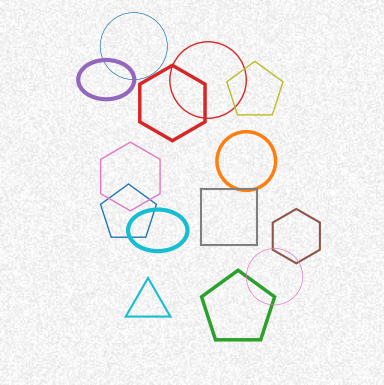[{"shape": "pentagon", "thickness": 1, "radius": 0.38, "center": [0.334, 0.446]}, {"shape": "circle", "thickness": 0.5, "radius": 0.44, "center": [0.347, 0.88]}, {"shape": "circle", "thickness": 2.5, "radius": 0.38, "center": [0.64, 0.582]}, {"shape": "pentagon", "thickness": 2.5, "radius": 0.5, "center": [0.618, 0.198]}, {"shape": "hexagon", "thickness": 2.5, "radius": 0.49, "center": [0.448, 0.732]}, {"shape": "circle", "thickness": 1, "radius": 0.5, "center": [0.54, 0.792]}, {"shape": "oval", "thickness": 3, "radius": 0.36, "center": [0.276, 0.793]}, {"shape": "hexagon", "thickness": 1.5, "radius": 0.35, "center": [0.77, 0.387]}, {"shape": "hexagon", "thickness": 1, "radius": 0.45, "center": [0.339, 0.542]}, {"shape": "circle", "thickness": 0.5, "radius": 0.37, "center": [0.713, 0.281]}, {"shape": "square", "thickness": 1.5, "radius": 0.36, "center": [0.595, 0.437]}, {"shape": "pentagon", "thickness": 1, "radius": 0.38, "center": [0.662, 0.764]}, {"shape": "oval", "thickness": 3, "radius": 0.39, "center": [0.41, 0.402]}, {"shape": "triangle", "thickness": 1.5, "radius": 0.33, "center": [0.385, 0.211]}]